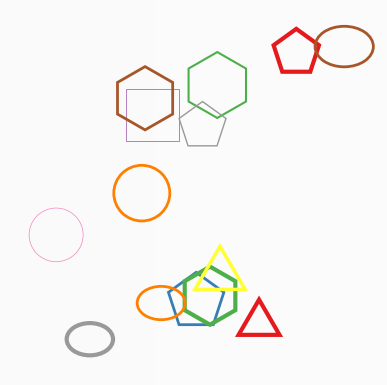[{"shape": "triangle", "thickness": 3, "radius": 0.3, "center": [0.669, 0.161]}, {"shape": "pentagon", "thickness": 3, "radius": 0.31, "center": [0.765, 0.863]}, {"shape": "pentagon", "thickness": 2, "radius": 0.38, "center": [0.506, 0.217]}, {"shape": "hexagon", "thickness": 1.5, "radius": 0.43, "center": [0.561, 0.779]}, {"shape": "hexagon", "thickness": 3, "radius": 0.38, "center": [0.542, 0.232]}, {"shape": "square", "thickness": 0.5, "radius": 0.34, "center": [0.393, 0.702]}, {"shape": "oval", "thickness": 2, "radius": 0.31, "center": [0.416, 0.213]}, {"shape": "circle", "thickness": 2, "radius": 0.36, "center": [0.366, 0.498]}, {"shape": "triangle", "thickness": 2.5, "radius": 0.37, "center": [0.568, 0.286]}, {"shape": "hexagon", "thickness": 2, "radius": 0.41, "center": [0.374, 0.745]}, {"shape": "oval", "thickness": 2, "radius": 0.38, "center": [0.888, 0.879]}, {"shape": "circle", "thickness": 0.5, "radius": 0.35, "center": [0.145, 0.39]}, {"shape": "oval", "thickness": 3, "radius": 0.3, "center": [0.232, 0.119]}, {"shape": "pentagon", "thickness": 1, "radius": 0.32, "center": [0.523, 0.673]}]